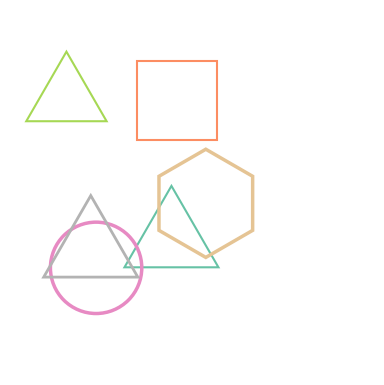[{"shape": "triangle", "thickness": 1.5, "radius": 0.7, "center": [0.445, 0.376]}, {"shape": "square", "thickness": 1.5, "radius": 0.52, "center": [0.46, 0.739]}, {"shape": "circle", "thickness": 2.5, "radius": 0.59, "center": [0.25, 0.304]}, {"shape": "triangle", "thickness": 1.5, "radius": 0.6, "center": [0.173, 0.745]}, {"shape": "hexagon", "thickness": 2.5, "radius": 0.7, "center": [0.535, 0.472]}, {"shape": "triangle", "thickness": 2, "radius": 0.71, "center": [0.236, 0.351]}]